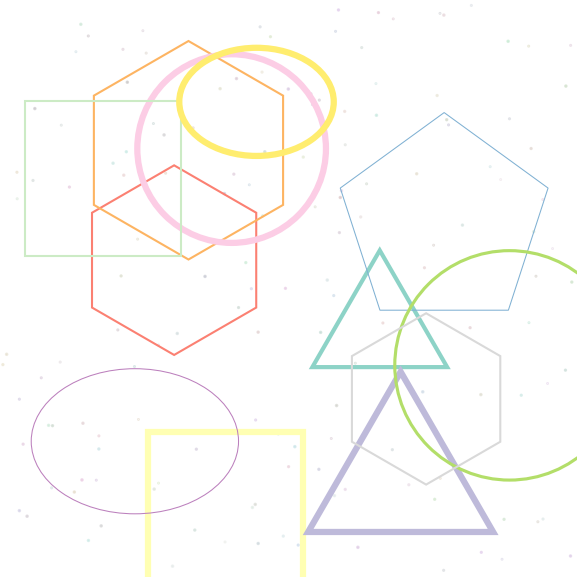[{"shape": "triangle", "thickness": 2, "radius": 0.67, "center": [0.658, 0.431]}, {"shape": "square", "thickness": 3, "radius": 0.67, "center": [0.391, 0.117]}, {"shape": "triangle", "thickness": 3, "radius": 0.92, "center": [0.694, 0.17]}, {"shape": "hexagon", "thickness": 1, "radius": 0.82, "center": [0.302, 0.549]}, {"shape": "pentagon", "thickness": 0.5, "radius": 0.95, "center": [0.769, 0.615]}, {"shape": "hexagon", "thickness": 1, "radius": 0.95, "center": [0.326, 0.739]}, {"shape": "circle", "thickness": 1.5, "radius": 0.99, "center": [0.882, 0.366]}, {"shape": "circle", "thickness": 3, "radius": 0.82, "center": [0.401, 0.742]}, {"shape": "hexagon", "thickness": 1, "radius": 0.74, "center": [0.738, 0.308]}, {"shape": "oval", "thickness": 0.5, "radius": 0.9, "center": [0.234, 0.235]}, {"shape": "square", "thickness": 1, "radius": 0.67, "center": [0.179, 0.69]}, {"shape": "oval", "thickness": 3, "radius": 0.67, "center": [0.444, 0.823]}]